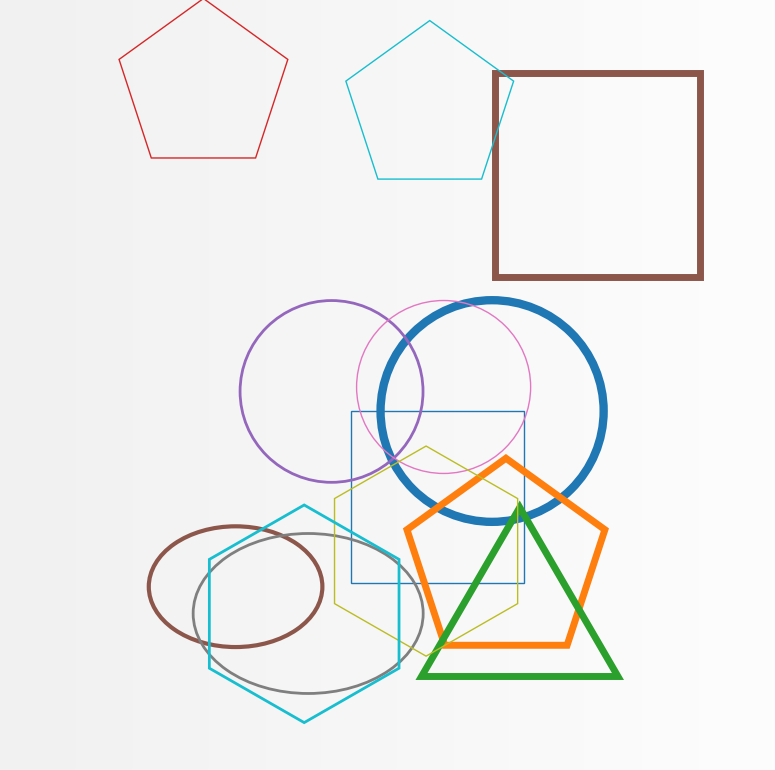[{"shape": "circle", "thickness": 3, "radius": 0.72, "center": [0.635, 0.466]}, {"shape": "square", "thickness": 0.5, "radius": 0.56, "center": [0.565, 0.355]}, {"shape": "pentagon", "thickness": 2.5, "radius": 0.67, "center": [0.653, 0.271]}, {"shape": "triangle", "thickness": 2.5, "radius": 0.73, "center": [0.671, 0.195]}, {"shape": "pentagon", "thickness": 0.5, "radius": 0.57, "center": [0.263, 0.887]}, {"shape": "circle", "thickness": 1, "radius": 0.59, "center": [0.428, 0.492]}, {"shape": "square", "thickness": 2.5, "radius": 0.66, "center": [0.771, 0.773]}, {"shape": "oval", "thickness": 1.5, "radius": 0.56, "center": [0.304, 0.238]}, {"shape": "circle", "thickness": 0.5, "radius": 0.56, "center": [0.572, 0.497]}, {"shape": "oval", "thickness": 1, "radius": 0.74, "center": [0.398, 0.203]}, {"shape": "hexagon", "thickness": 0.5, "radius": 0.68, "center": [0.55, 0.284]}, {"shape": "pentagon", "thickness": 0.5, "radius": 0.57, "center": [0.555, 0.859]}, {"shape": "hexagon", "thickness": 1, "radius": 0.71, "center": [0.392, 0.203]}]